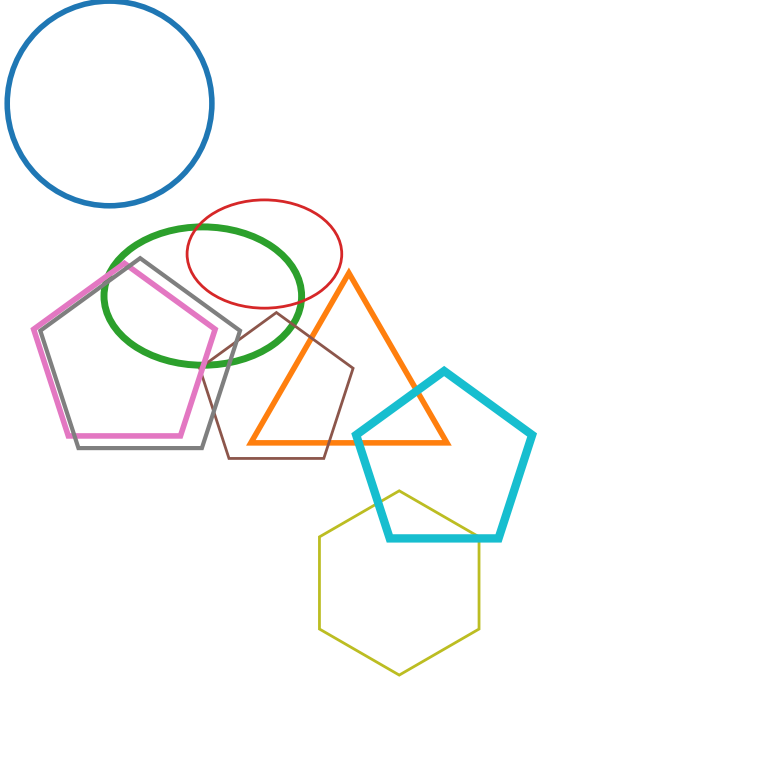[{"shape": "circle", "thickness": 2, "radius": 0.66, "center": [0.142, 0.866]}, {"shape": "triangle", "thickness": 2, "radius": 0.74, "center": [0.453, 0.498]}, {"shape": "oval", "thickness": 2.5, "radius": 0.64, "center": [0.263, 0.616]}, {"shape": "oval", "thickness": 1, "radius": 0.5, "center": [0.343, 0.67]}, {"shape": "pentagon", "thickness": 1, "radius": 0.52, "center": [0.359, 0.489]}, {"shape": "pentagon", "thickness": 2, "radius": 0.62, "center": [0.162, 0.534]}, {"shape": "pentagon", "thickness": 1.5, "radius": 0.68, "center": [0.182, 0.528]}, {"shape": "hexagon", "thickness": 1, "radius": 0.6, "center": [0.518, 0.243]}, {"shape": "pentagon", "thickness": 3, "radius": 0.6, "center": [0.577, 0.398]}]